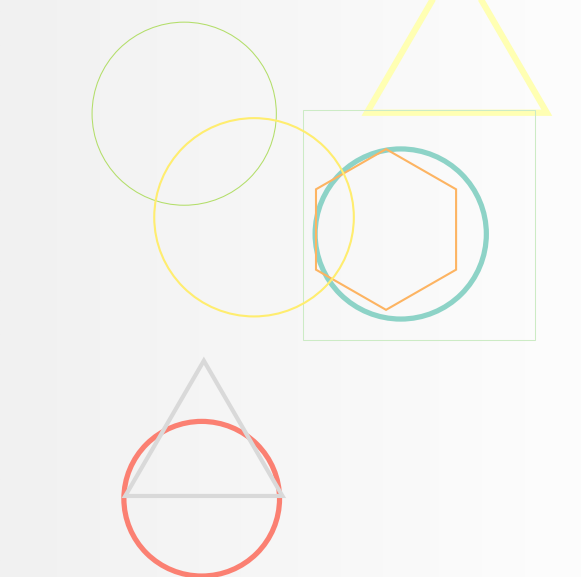[{"shape": "circle", "thickness": 2.5, "radius": 0.74, "center": [0.689, 0.594]}, {"shape": "triangle", "thickness": 3, "radius": 0.89, "center": [0.786, 0.893]}, {"shape": "circle", "thickness": 2.5, "radius": 0.67, "center": [0.347, 0.136]}, {"shape": "hexagon", "thickness": 1, "radius": 0.7, "center": [0.664, 0.602]}, {"shape": "circle", "thickness": 0.5, "radius": 0.79, "center": [0.317, 0.802]}, {"shape": "triangle", "thickness": 2, "radius": 0.78, "center": [0.351, 0.218]}, {"shape": "square", "thickness": 0.5, "radius": 1.0, "center": [0.721, 0.61]}, {"shape": "circle", "thickness": 1, "radius": 0.86, "center": [0.437, 0.623]}]